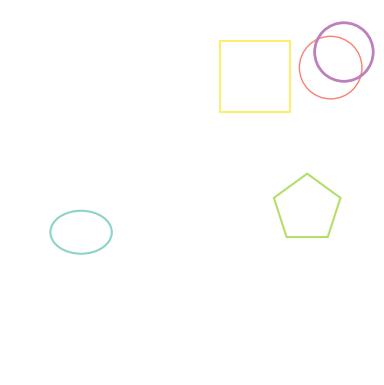[{"shape": "oval", "thickness": 1.5, "radius": 0.4, "center": [0.211, 0.397]}, {"shape": "circle", "thickness": 1, "radius": 0.41, "center": [0.859, 0.824]}, {"shape": "pentagon", "thickness": 1.5, "radius": 0.45, "center": [0.798, 0.458]}, {"shape": "circle", "thickness": 2, "radius": 0.38, "center": [0.893, 0.865]}, {"shape": "square", "thickness": 1.5, "radius": 0.46, "center": [0.663, 0.801]}]